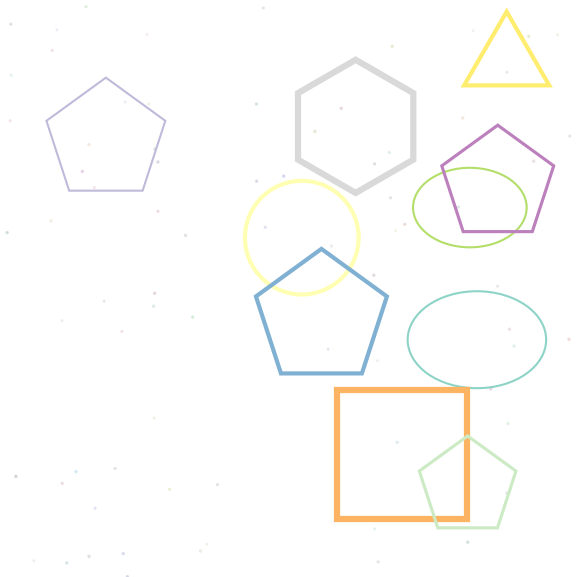[{"shape": "oval", "thickness": 1, "radius": 0.6, "center": [0.826, 0.411]}, {"shape": "circle", "thickness": 2, "radius": 0.49, "center": [0.523, 0.588]}, {"shape": "pentagon", "thickness": 1, "radius": 0.54, "center": [0.183, 0.756]}, {"shape": "pentagon", "thickness": 2, "radius": 0.6, "center": [0.557, 0.449]}, {"shape": "square", "thickness": 3, "radius": 0.56, "center": [0.696, 0.212]}, {"shape": "oval", "thickness": 1, "radius": 0.49, "center": [0.814, 0.64]}, {"shape": "hexagon", "thickness": 3, "radius": 0.58, "center": [0.616, 0.78]}, {"shape": "pentagon", "thickness": 1.5, "radius": 0.51, "center": [0.862, 0.68]}, {"shape": "pentagon", "thickness": 1.5, "radius": 0.44, "center": [0.81, 0.156]}, {"shape": "triangle", "thickness": 2, "radius": 0.43, "center": [0.877, 0.894]}]